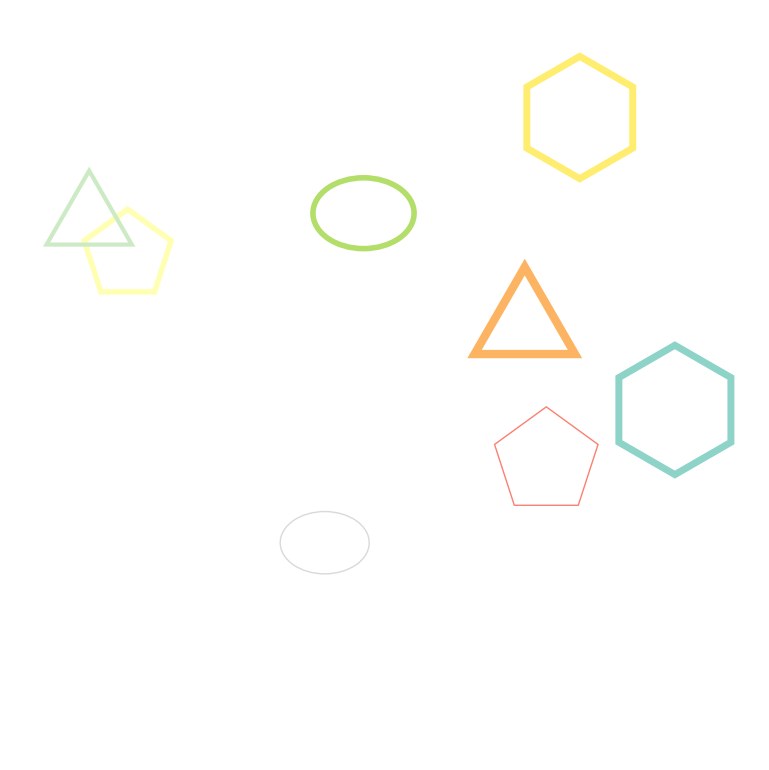[{"shape": "hexagon", "thickness": 2.5, "radius": 0.42, "center": [0.876, 0.468]}, {"shape": "pentagon", "thickness": 2, "radius": 0.3, "center": [0.166, 0.669]}, {"shape": "pentagon", "thickness": 0.5, "radius": 0.35, "center": [0.709, 0.401]}, {"shape": "triangle", "thickness": 3, "radius": 0.38, "center": [0.682, 0.578]}, {"shape": "oval", "thickness": 2, "radius": 0.33, "center": [0.472, 0.723]}, {"shape": "oval", "thickness": 0.5, "radius": 0.29, "center": [0.422, 0.295]}, {"shape": "triangle", "thickness": 1.5, "radius": 0.32, "center": [0.116, 0.714]}, {"shape": "hexagon", "thickness": 2.5, "radius": 0.4, "center": [0.753, 0.847]}]